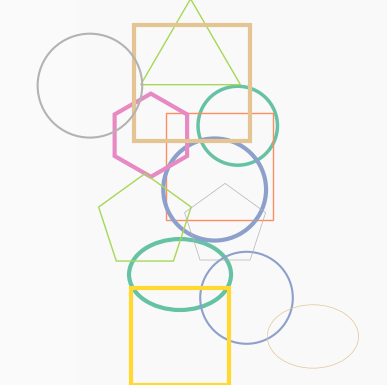[{"shape": "oval", "thickness": 3, "radius": 0.66, "center": [0.465, 0.287]}, {"shape": "circle", "thickness": 2.5, "radius": 0.51, "center": [0.614, 0.673]}, {"shape": "square", "thickness": 1, "radius": 0.69, "center": [0.567, 0.566]}, {"shape": "circle", "thickness": 3, "radius": 0.66, "center": [0.554, 0.508]}, {"shape": "circle", "thickness": 1.5, "radius": 0.6, "center": [0.636, 0.227]}, {"shape": "hexagon", "thickness": 3, "radius": 0.54, "center": [0.389, 0.649]}, {"shape": "triangle", "thickness": 1, "radius": 0.74, "center": [0.492, 0.854]}, {"shape": "pentagon", "thickness": 1, "radius": 0.63, "center": [0.374, 0.423]}, {"shape": "square", "thickness": 3, "radius": 0.64, "center": [0.465, 0.126]}, {"shape": "square", "thickness": 3, "radius": 0.75, "center": [0.496, 0.784]}, {"shape": "oval", "thickness": 0.5, "radius": 0.59, "center": [0.808, 0.126]}, {"shape": "pentagon", "thickness": 0.5, "radius": 0.55, "center": [0.581, 0.414]}, {"shape": "circle", "thickness": 1.5, "radius": 0.67, "center": [0.232, 0.778]}]